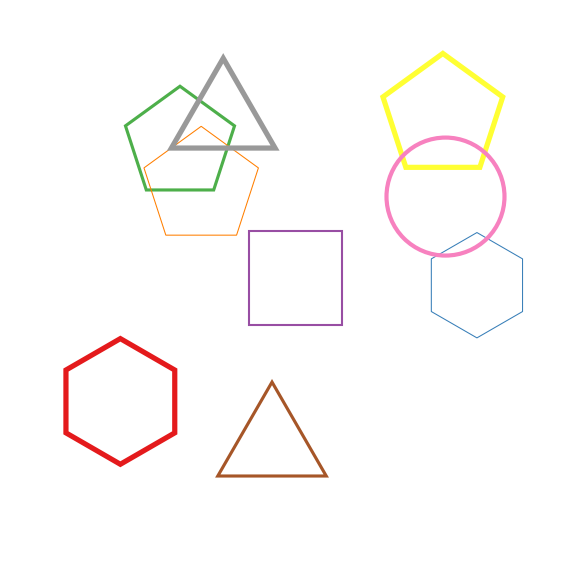[{"shape": "hexagon", "thickness": 2.5, "radius": 0.54, "center": [0.208, 0.304]}, {"shape": "hexagon", "thickness": 0.5, "radius": 0.46, "center": [0.826, 0.505]}, {"shape": "pentagon", "thickness": 1.5, "radius": 0.5, "center": [0.312, 0.751]}, {"shape": "square", "thickness": 1, "radius": 0.41, "center": [0.512, 0.518]}, {"shape": "pentagon", "thickness": 0.5, "radius": 0.52, "center": [0.348, 0.676]}, {"shape": "pentagon", "thickness": 2.5, "radius": 0.55, "center": [0.767, 0.798]}, {"shape": "triangle", "thickness": 1.5, "radius": 0.54, "center": [0.471, 0.229]}, {"shape": "circle", "thickness": 2, "radius": 0.51, "center": [0.771, 0.659]}, {"shape": "triangle", "thickness": 2.5, "radius": 0.52, "center": [0.387, 0.795]}]